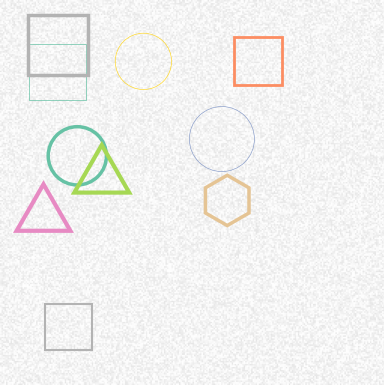[{"shape": "circle", "thickness": 2.5, "radius": 0.38, "center": [0.201, 0.595]}, {"shape": "square", "thickness": 0.5, "radius": 0.37, "center": [0.149, 0.813]}, {"shape": "square", "thickness": 2, "radius": 0.31, "center": [0.67, 0.841]}, {"shape": "circle", "thickness": 0.5, "radius": 0.42, "center": [0.576, 0.639]}, {"shape": "triangle", "thickness": 3, "radius": 0.4, "center": [0.113, 0.441]}, {"shape": "triangle", "thickness": 3, "radius": 0.41, "center": [0.264, 0.541]}, {"shape": "circle", "thickness": 0.5, "radius": 0.37, "center": [0.372, 0.841]}, {"shape": "hexagon", "thickness": 2.5, "radius": 0.33, "center": [0.59, 0.479]}, {"shape": "square", "thickness": 1.5, "radius": 0.3, "center": [0.178, 0.151]}, {"shape": "square", "thickness": 2.5, "radius": 0.39, "center": [0.151, 0.882]}]